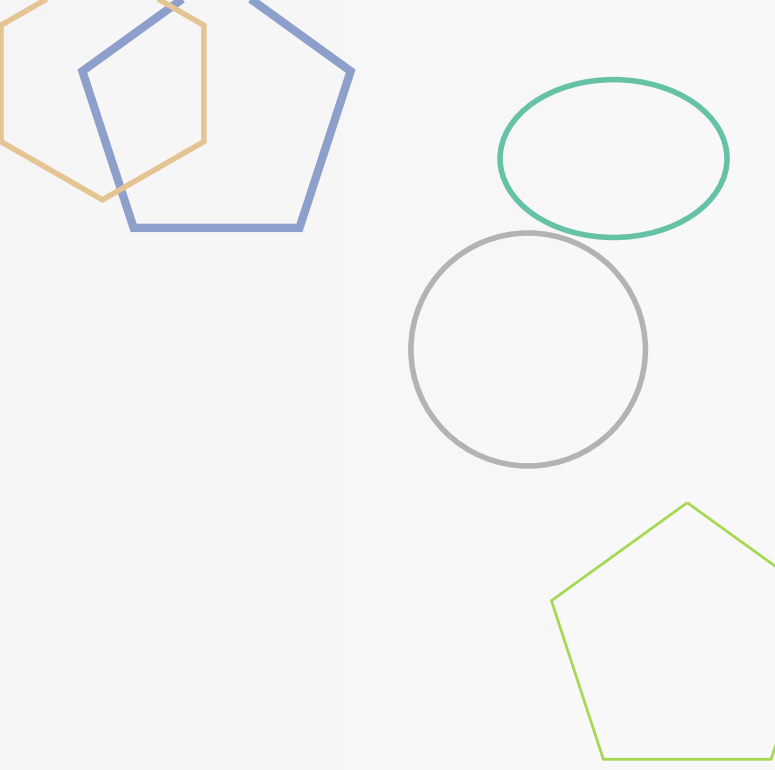[{"shape": "oval", "thickness": 2, "radius": 0.73, "center": [0.792, 0.794]}, {"shape": "pentagon", "thickness": 3, "radius": 0.91, "center": [0.279, 0.851]}, {"shape": "pentagon", "thickness": 1, "radius": 0.92, "center": [0.887, 0.163]}, {"shape": "hexagon", "thickness": 2, "radius": 0.76, "center": [0.132, 0.892]}, {"shape": "circle", "thickness": 2, "radius": 0.76, "center": [0.681, 0.546]}]